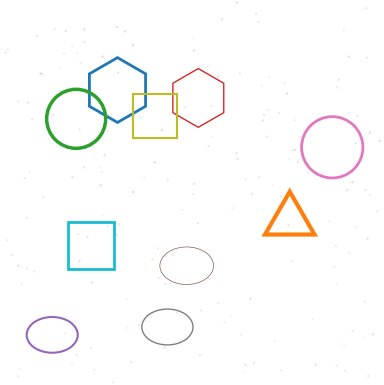[{"shape": "hexagon", "thickness": 2, "radius": 0.42, "center": [0.305, 0.766]}, {"shape": "triangle", "thickness": 3, "radius": 0.37, "center": [0.753, 0.428]}, {"shape": "circle", "thickness": 2.5, "radius": 0.38, "center": [0.198, 0.691]}, {"shape": "hexagon", "thickness": 1, "radius": 0.38, "center": [0.515, 0.746]}, {"shape": "oval", "thickness": 1.5, "radius": 0.33, "center": [0.136, 0.13]}, {"shape": "oval", "thickness": 0.5, "radius": 0.35, "center": [0.485, 0.31]}, {"shape": "circle", "thickness": 2, "radius": 0.4, "center": [0.863, 0.617]}, {"shape": "oval", "thickness": 1, "radius": 0.33, "center": [0.435, 0.151]}, {"shape": "square", "thickness": 1.5, "radius": 0.29, "center": [0.402, 0.698]}, {"shape": "square", "thickness": 2, "radius": 0.3, "center": [0.237, 0.363]}]